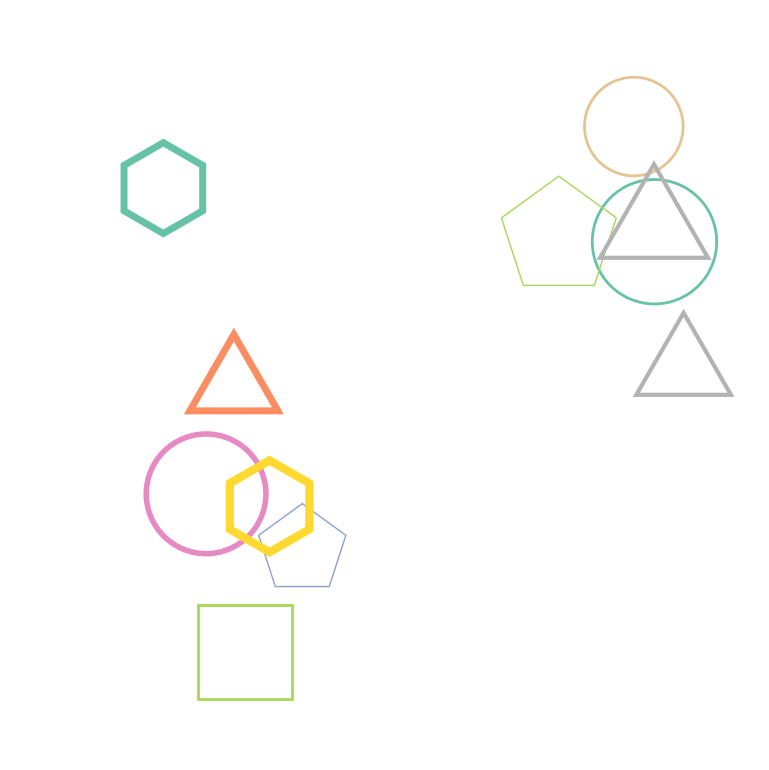[{"shape": "hexagon", "thickness": 2.5, "radius": 0.3, "center": [0.212, 0.756]}, {"shape": "circle", "thickness": 1, "radius": 0.4, "center": [0.85, 0.686]}, {"shape": "triangle", "thickness": 2.5, "radius": 0.33, "center": [0.304, 0.499]}, {"shape": "pentagon", "thickness": 0.5, "radius": 0.3, "center": [0.393, 0.286]}, {"shape": "circle", "thickness": 2, "radius": 0.39, "center": [0.268, 0.359]}, {"shape": "square", "thickness": 1, "radius": 0.3, "center": [0.318, 0.154]}, {"shape": "pentagon", "thickness": 0.5, "radius": 0.39, "center": [0.726, 0.693]}, {"shape": "hexagon", "thickness": 3, "radius": 0.3, "center": [0.35, 0.342]}, {"shape": "circle", "thickness": 1, "radius": 0.32, "center": [0.823, 0.836]}, {"shape": "triangle", "thickness": 1.5, "radius": 0.35, "center": [0.888, 0.523]}, {"shape": "triangle", "thickness": 1.5, "radius": 0.4, "center": [0.849, 0.706]}]